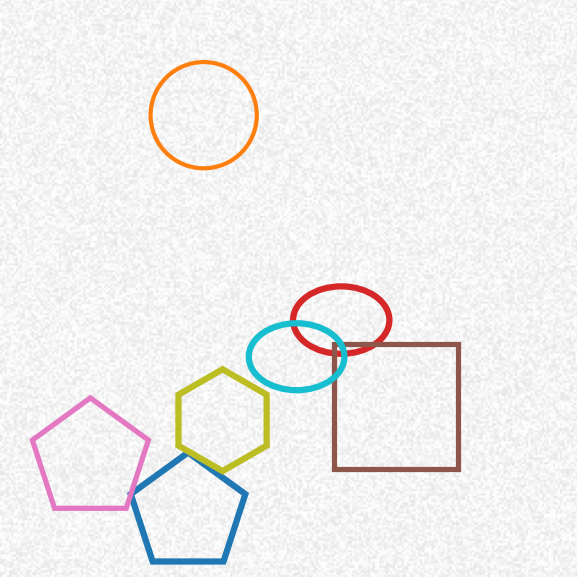[{"shape": "pentagon", "thickness": 3, "radius": 0.52, "center": [0.326, 0.111]}, {"shape": "circle", "thickness": 2, "radius": 0.46, "center": [0.353, 0.8]}, {"shape": "oval", "thickness": 3, "radius": 0.42, "center": [0.591, 0.445]}, {"shape": "square", "thickness": 2.5, "radius": 0.54, "center": [0.685, 0.295]}, {"shape": "pentagon", "thickness": 2.5, "radius": 0.53, "center": [0.157, 0.204]}, {"shape": "hexagon", "thickness": 3, "radius": 0.44, "center": [0.385, 0.272]}, {"shape": "oval", "thickness": 3, "radius": 0.41, "center": [0.514, 0.381]}]